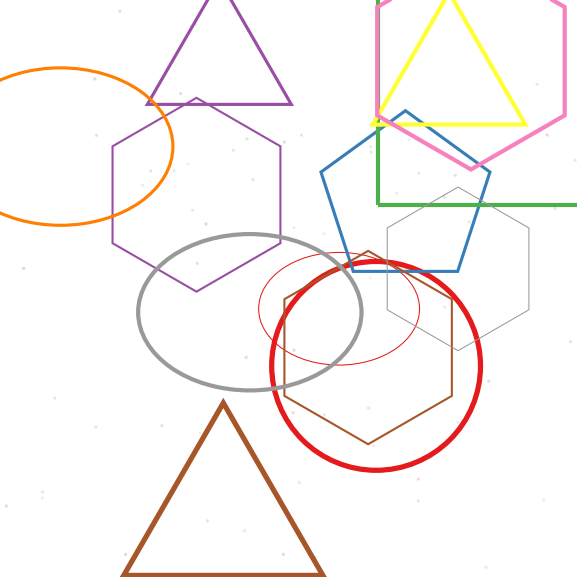[{"shape": "oval", "thickness": 0.5, "radius": 0.7, "center": [0.587, 0.465]}, {"shape": "circle", "thickness": 2.5, "radius": 0.9, "center": [0.651, 0.366]}, {"shape": "pentagon", "thickness": 1.5, "radius": 0.77, "center": [0.702, 0.654]}, {"shape": "square", "thickness": 2, "radius": 0.94, "center": [0.842, 0.832]}, {"shape": "triangle", "thickness": 1.5, "radius": 0.72, "center": [0.38, 0.89]}, {"shape": "hexagon", "thickness": 1, "radius": 0.84, "center": [0.34, 0.662]}, {"shape": "oval", "thickness": 1.5, "radius": 0.97, "center": [0.105, 0.745]}, {"shape": "triangle", "thickness": 2, "radius": 0.76, "center": [0.778, 0.86]}, {"shape": "triangle", "thickness": 2.5, "radius": 1.0, "center": [0.387, 0.102]}, {"shape": "hexagon", "thickness": 1, "radius": 0.84, "center": [0.637, 0.397]}, {"shape": "hexagon", "thickness": 2, "radius": 0.94, "center": [0.816, 0.893]}, {"shape": "hexagon", "thickness": 0.5, "radius": 0.71, "center": [0.793, 0.534]}, {"shape": "oval", "thickness": 2, "radius": 0.97, "center": [0.433, 0.458]}]